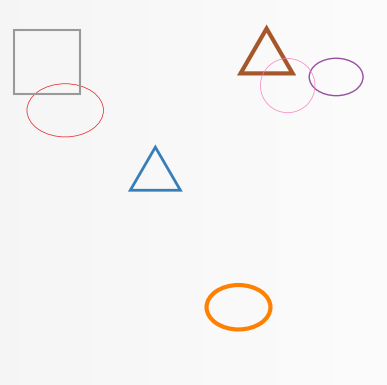[{"shape": "oval", "thickness": 0.5, "radius": 0.49, "center": [0.168, 0.713]}, {"shape": "triangle", "thickness": 2, "radius": 0.37, "center": [0.401, 0.543]}, {"shape": "oval", "thickness": 1, "radius": 0.35, "center": [0.867, 0.8]}, {"shape": "oval", "thickness": 3, "radius": 0.41, "center": [0.616, 0.202]}, {"shape": "triangle", "thickness": 3, "radius": 0.39, "center": [0.688, 0.848]}, {"shape": "circle", "thickness": 0.5, "radius": 0.35, "center": [0.742, 0.778]}, {"shape": "square", "thickness": 1.5, "radius": 0.42, "center": [0.121, 0.839]}]